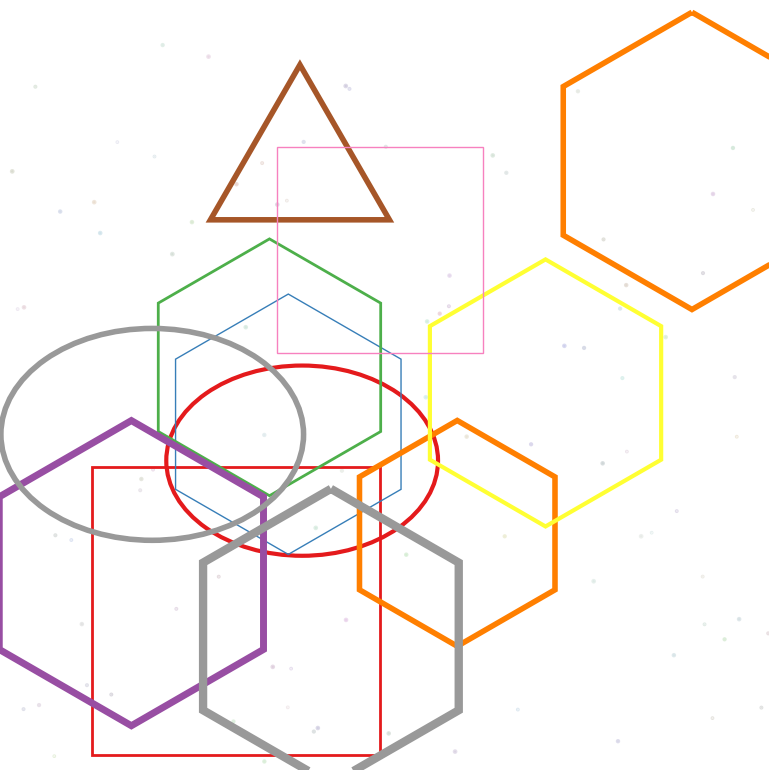[{"shape": "oval", "thickness": 1.5, "radius": 0.88, "center": [0.392, 0.402]}, {"shape": "square", "thickness": 1, "radius": 0.93, "center": [0.307, 0.207]}, {"shape": "hexagon", "thickness": 0.5, "radius": 0.85, "center": [0.374, 0.449]}, {"shape": "hexagon", "thickness": 1, "radius": 0.83, "center": [0.35, 0.523]}, {"shape": "hexagon", "thickness": 2.5, "radius": 0.99, "center": [0.171, 0.256]}, {"shape": "hexagon", "thickness": 2, "radius": 0.73, "center": [0.594, 0.307]}, {"shape": "hexagon", "thickness": 2, "radius": 0.97, "center": [0.899, 0.791]}, {"shape": "hexagon", "thickness": 1.5, "radius": 0.87, "center": [0.708, 0.49]}, {"shape": "triangle", "thickness": 2, "radius": 0.67, "center": [0.39, 0.782]}, {"shape": "square", "thickness": 0.5, "radius": 0.67, "center": [0.493, 0.675]}, {"shape": "hexagon", "thickness": 3, "radius": 0.96, "center": [0.43, 0.173]}, {"shape": "oval", "thickness": 2, "radius": 0.98, "center": [0.198, 0.436]}]